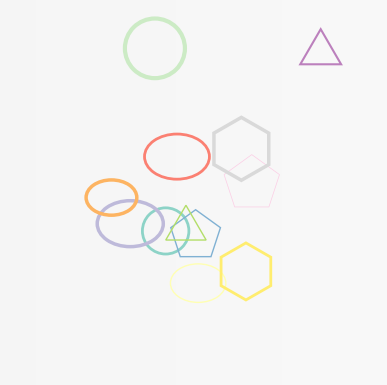[{"shape": "circle", "thickness": 2, "radius": 0.3, "center": [0.427, 0.4]}, {"shape": "oval", "thickness": 1, "radius": 0.36, "center": [0.511, 0.265]}, {"shape": "oval", "thickness": 2.5, "radius": 0.43, "center": [0.336, 0.419]}, {"shape": "oval", "thickness": 2, "radius": 0.42, "center": [0.457, 0.593]}, {"shape": "pentagon", "thickness": 1, "radius": 0.34, "center": [0.505, 0.388]}, {"shape": "oval", "thickness": 2.5, "radius": 0.33, "center": [0.288, 0.487]}, {"shape": "triangle", "thickness": 1, "radius": 0.3, "center": [0.48, 0.407]}, {"shape": "pentagon", "thickness": 0.5, "radius": 0.38, "center": [0.65, 0.523]}, {"shape": "hexagon", "thickness": 2.5, "radius": 0.41, "center": [0.623, 0.613]}, {"shape": "triangle", "thickness": 1.5, "radius": 0.3, "center": [0.828, 0.863]}, {"shape": "circle", "thickness": 3, "radius": 0.39, "center": [0.4, 0.874]}, {"shape": "hexagon", "thickness": 2, "radius": 0.37, "center": [0.635, 0.295]}]